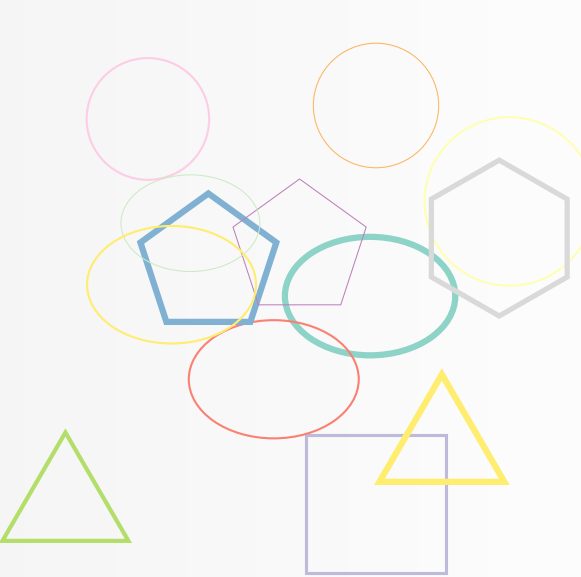[{"shape": "oval", "thickness": 3, "radius": 0.73, "center": [0.637, 0.486]}, {"shape": "circle", "thickness": 1, "radius": 0.73, "center": [0.876, 0.65]}, {"shape": "square", "thickness": 1.5, "radius": 0.6, "center": [0.647, 0.126]}, {"shape": "oval", "thickness": 1, "radius": 0.73, "center": [0.471, 0.342]}, {"shape": "pentagon", "thickness": 3, "radius": 0.61, "center": [0.358, 0.541]}, {"shape": "circle", "thickness": 0.5, "radius": 0.54, "center": [0.647, 0.816]}, {"shape": "triangle", "thickness": 2, "radius": 0.63, "center": [0.113, 0.125]}, {"shape": "circle", "thickness": 1, "radius": 0.53, "center": [0.254, 0.793]}, {"shape": "hexagon", "thickness": 2.5, "radius": 0.67, "center": [0.859, 0.587]}, {"shape": "pentagon", "thickness": 0.5, "radius": 0.6, "center": [0.515, 0.569]}, {"shape": "oval", "thickness": 0.5, "radius": 0.6, "center": [0.328, 0.613]}, {"shape": "oval", "thickness": 1, "radius": 0.73, "center": [0.295, 0.506]}, {"shape": "triangle", "thickness": 3, "radius": 0.62, "center": [0.76, 0.227]}]